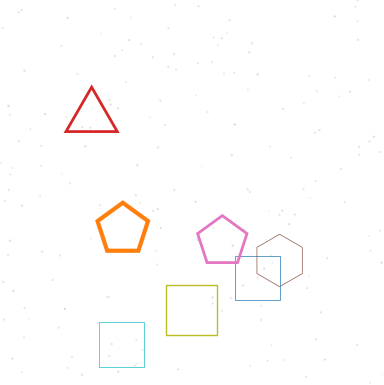[{"shape": "square", "thickness": 0.5, "radius": 0.29, "center": [0.669, 0.278]}, {"shape": "pentagon", "thickness": 3, "radius": 0.34, "center": [0.319, 0.405]}, {"shape": "triangle", "thickness": 2, "radius": 0.38, "center": [0.238, 0.697]}, {"shape": "hexagon", "thickness": 0.5, "radius": 0.34, "center": [0.726, 0.323]}, {"shape": "pentagon", "thickness": 2, "radius": 0.34, "center": [0.577, 0.372]}, {"shape": "square", "thickness": 1, "radius": 0.33, "center": [0.498, 0.195]}, {"shape": "square", "thickness": 0.5, "radius": 0.29, "center": [0.315, 0.104]}]